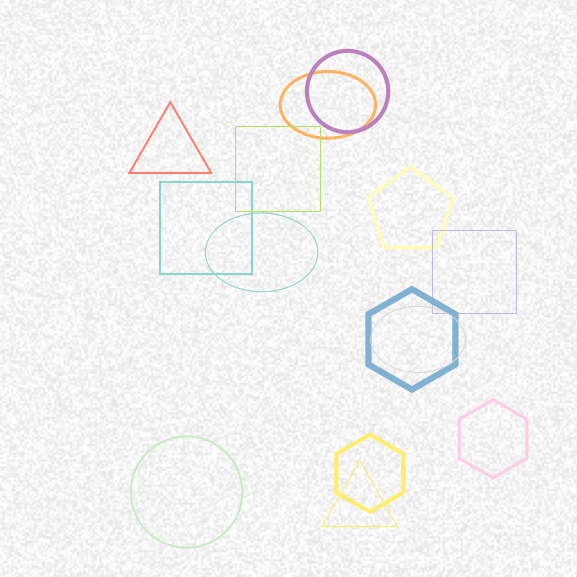[{"shape": "square", "thickness": 1, "radius": 0.39, "center": [0.357, 0.604]}, {"shape": "oval", "thickness": 0.5, "radius": 0.49, "center": [0.453, 0.562]}, {"shape": "pentagon", "thickness": 1.5, "radius": 0.39, "center": [0.711, 0.633]}, {"shape": "square", "thickness": 0.5, "radius": 0.36, "center": [0.821, 0.529]}, {"shape": "triangle", "thickness": 1, "radius": 0.41, "center": [0.295, 0.741]}, {"shape": "hexagon", "thickness": 3, "radius": 0.43, "center": [0.713, 0.411]}, {"shape": "oval", "thickness": 1.5, "radius": 0.41, "center": [0.568, 0.818]}, {"shape": "square", "thickness": 0.5, "radius": 0.37, "center": [0.48, 0.707]}, {"shape": "hexagon", "thickness": 1.5, "radius": 0.34, "center": [0.854, 0.239]}, {"shape": "oval", "thickness": 0.5, "radius": 0.41, "center": [0.724, 0.411]}, {"shape": "circle", "thickness": 2, "radius": 0.35, "center": [0.602, 0.841]}, {"shape": "circle", "thickness": 1, "radius": 0.48, "center": [0.323, 0.147]}, {"shape": "hexagon", "thickness": 2, "radius": 0.33, "center": [0.64, 0.18]}, {"shape": "triangle", "thickness": 0.5, "radius": 0.38, "center": [0.623, 0.125]}]